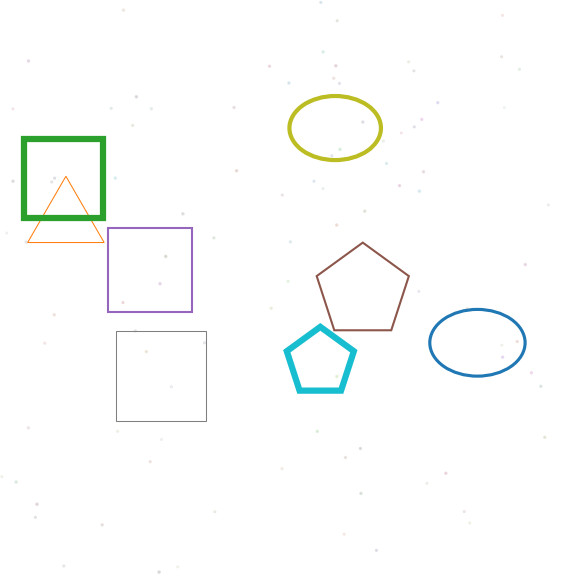[{"shape": "oval", "thickness": 1.5, "radius": 0.41, "center": [0.827, 0.406]}, {"shape": "triangle", "thickness": 0.5, "radius": 0.38, "center": [0.114, 0.617]}, {"shape": "square", "thickness": 3, "radius": 0.34, "center": [0.11, 0.69]}, {"shape": "square", "thickness": 1, "radius": 0.36, "center": [0.26, 0.532]}, {"shape": "pentagon", "thickness": 1, "radius": 0.42, "center": [0.628, 0.495]}, {"shape": "square", "thickness": 0.5, "radius": 0.39, "center": [0.279, 0.348]}, {"shape": "oval", "thickness": 2, "radius": 0.4, "center": [0.58, 0.777]}, {"shape": "pentagon", "thickness": 3, "radius": 0.31, "center": [0.555, 0.372]}]